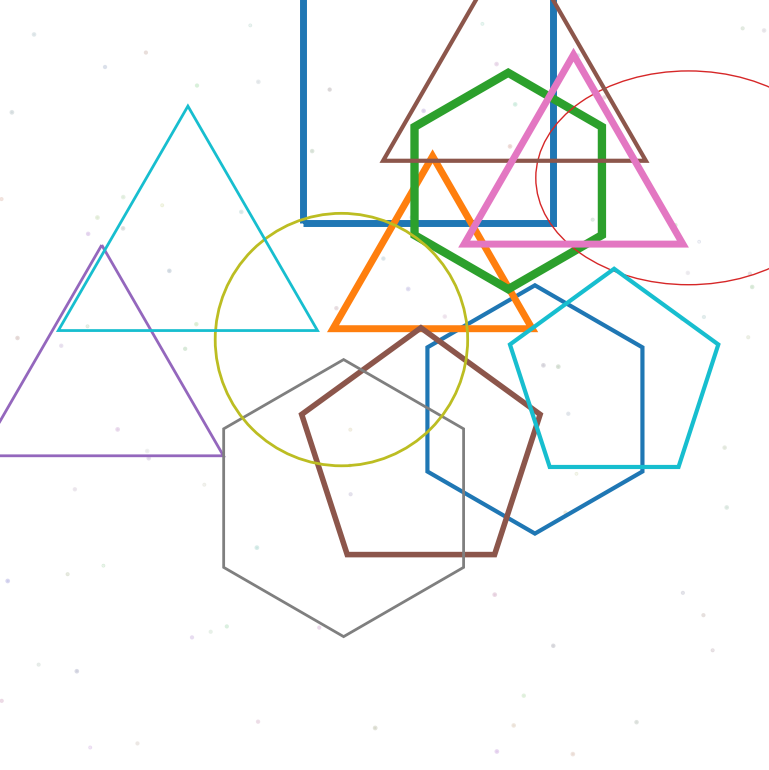[{"shape": "square", "thickness": 2.5, "radius": 0.81, "center": [0.556, 0.873]}, {"shape": "hexagon", "thickness": 1.5, "radius": 0.81, "center": [0.695, 0.468]}, {"shape": "triangle", "thickness": 2.5, "radius": 0.75, "center": [0.562, 0.648]}, {"shape": "hexagon", "thickness": 3, "radius": 0.7, "center": [0.66, 0.765]}, {"shape": "oval", "thickness": 0.5, "radius": 0.99, "center": [0.894, 0.769]}, {"shape": "triangle", "thickness": 1, "radius": 0.91, "center": [0.132, 0.499]}, {"shape": "triangle", "thickness": 1.5, "radius": 0.99, "center": [0.668, 0.89]}, {"shape": "pentagon", "thickness": 2, "radius": 0.81, "center": [0.547, 0.411]}, {"shape": "triangle", "thickness": 2.5, "radius": 0.82, "center": [0.745, 0.765]}, {"shape": "hexagon", "thickness": 1, "radius": 0.9, "center": [0.446, 0.353]}, {"shape": "circle", "thickness": 1, "radius": 0.82, "center": [0.443, 0.559]}, {"shape": "triangle", "thickness": 1, "radius": 0.97, "center": [0.244, 0.668]}, {"shape": "pentagon", "thickness": 1.5, "radius": 0.71, "center": [0.798, 0.509]}]